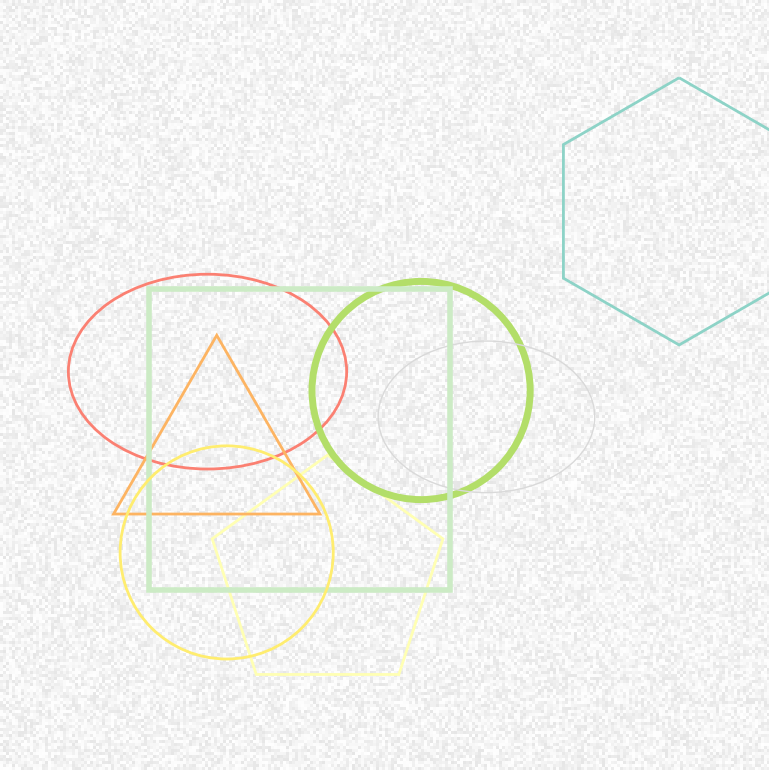[{"shape": "hexagon", "thickness": 1, "radius": 0.87, "center": [0.882, 0.726]}, {"shape": "pentagon", "thickness": 1, "radius": 0.79, "center": [0.425, 0.252]}, {"shape": "oval", "thickness": 1, "radius": 0.9, "center": [0.27, 0.517]}, {"shape": "triangle", "thickness": 1, "radius": 0.77, "center": [0.281, 0.41]}, {"shape": "circle", "thickness": 2.5, "radius": 0.71, "center": [0.547, 0.493]}, {"shape": "oval", "thickness": 0.5, "radius": 0.7, "center": [0.632, 0.459]}, {"shape": "square", "thickness": 2, "radius": 0.98, "center": [0.389, 0.429]}, {"shape": "circle", "thickness": 1, "radius": 0.69, "center": [0.294, 0.283]}]